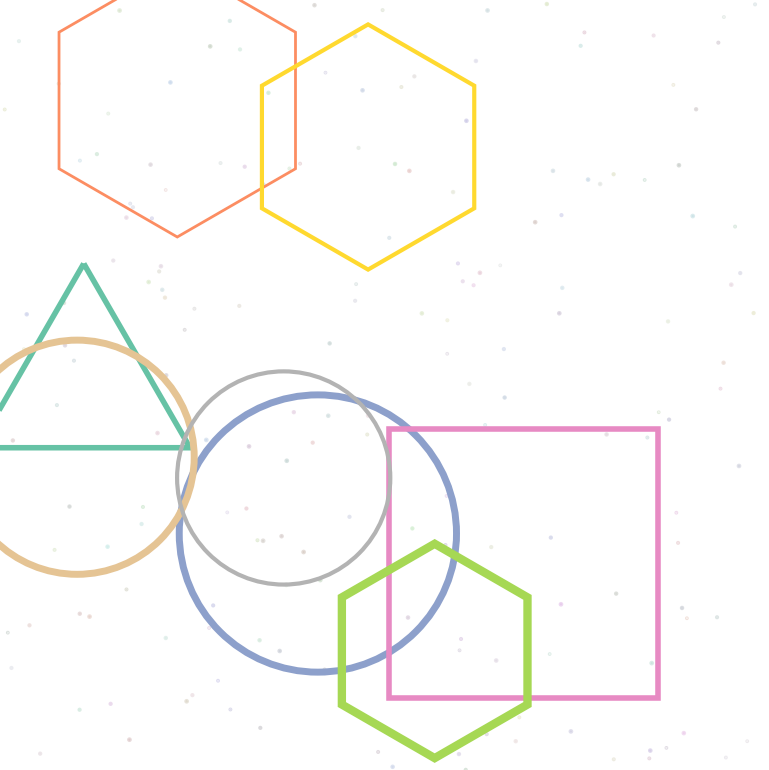[{"shape": "triangle", "thickness": 2, "radius": 0.8, "center": [0.109, 0.498]}, {"shape": "hexagon", "thickness": 1, "radius": 0.89, "center": [0.23, 0.87]}, {"shape": "circle", "thickness": 2.5, "radius": 0.9, "center": [0.413, 0.307]}, {"shape": "square", "thickness": 2, "radius": 0.87, "center": [0.68, 0.269]}, {"shape": "hexagon", "thickness": 3, "radius": 0.7, "center": [0.565, 0.155]}, {"shape": "hexagon", "thickness": 1.5, "radius": 0.8, "center": [0.478, 0.809]}, {"shape": "circle", "thickness": 2.5, "radius": 0.76, "center": [0.1, 0.406]}, {"shape": "circle", "thickness": 1.5, "radius": 0.69, "center": [0.368, 0.379]}]